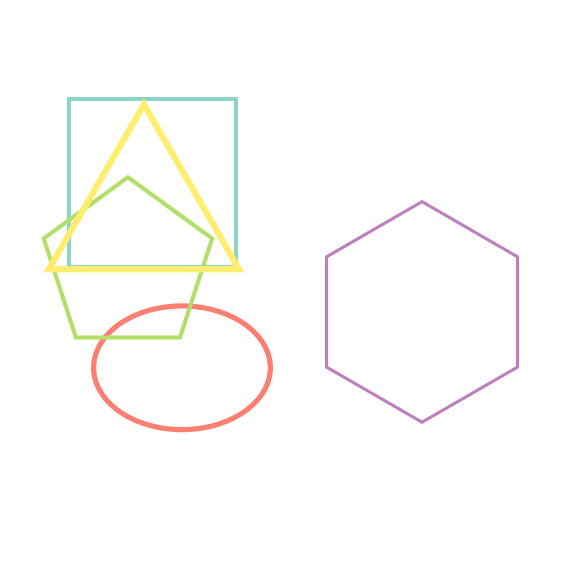[{"shape": "square", "thickness": 2, "radius": 0.73, "center": [0.264, 0.683]}, {"shape": "oval", "thickness": 2.5, "radius": 0.77, "center": [0.315, 0.362]}, {"shape": "pentagon", "thickness": 2, "radius": 0.77, "center": [0.222, 0.539]}, {"shape": "hexagon", "thickness": 1.5, "radius": 0.95, "center": [0.731, 0.459]}, {"shape": "triangle", "thickness": 3, "radius": 0.95, "center": [0.249, 0.628]}]